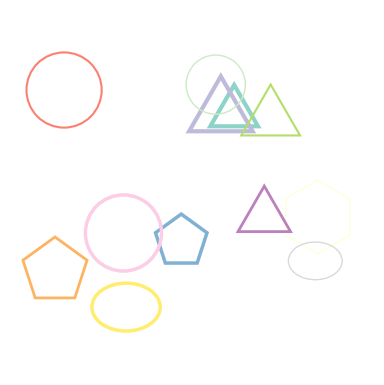[{"shape": "triangle", "thickness": 3, "radius": 0.36, "center": [0.608, 0.708]}, {"shape": "hexagon", "thickness": 0.5, "radius": 0.48, "center": [0.824, 0.436]}, {"shape": "triangle", "thickness": 3, "radius": 0.48, "center": [0.574, 0.707]}, {"shape": "circle", "thickness": 1.5, "radius": 0.49, "center": [0.166, 0.766]}, {"shape": "pentagon", "thickness": 2.5, "radius": 0.35, "center": [0.471, 0.374]}, {"shape": "pentagon", "thickness": 2, "radius": 0.44, "center": [0.143, 0.297]}, {"shape": "triangle", "thickness": 1.5, "radius": 0.44, "center": [0.703, 0.692]}, {"shape": "circle", "thickness": 2.5, "radius": 0.49, "center": [0.321, 0.395]}, {"shape": "oval", "thickness": 1, "radius": 0.35, "center": [0.819, 0.322]}, {"shape": "triangle", "thickness": 2, "radius": 0.39, "center": [0.686, 0.438]}, {"shape": "circle", "thickness": 1, "radius": 0.38, "center": [0.56, 0.78]}, {"shape": "oval", "thickness": 2.5, "radius": 0.44, "center": [0.327, 0.202]}]